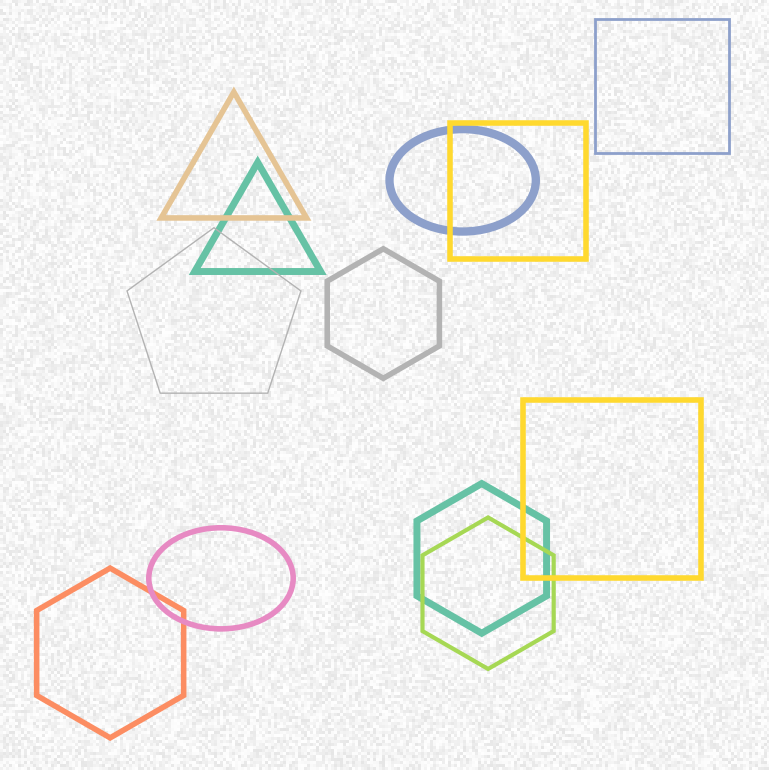[{"shape": "triangle", "thickness": 2.5, "radius": 0.47, "center": [0.335, 0.695]}, {"shape": "hexagon", "thickness": 2.5, "radius": 0.49, "center": [0.626, 0.275]}, {"shape": "hexagon", "thickness": 2, "radius": 0.55, "center": [0.143, 0.152]}, {"shape": "square", "thickness": 1, "radius": 0.44, "center": [0.86, 0.888]}, {"shape": "oval", "thickness": 3, "radius": 0.48, "center": [0.601, 0.766]}, {"shape": "oval", "thickness": 2, "radius": 0.47, "center": [0.287, 0.249]}, {"shape": "hexagon", "thickness": 1.5, "radius": 0.49, "center": [0.634, 0.23]}, {"shape": "square", "thickness": 2, "radius": 0.58, "center": [0.795, 0.365]}, {"shape": "square", "thickness": 2, "radius": 0.44, "center": [0.673, 0.752]}, {"shape": "triangle", "thickness": 2, "radius": 0.55, "center": [0.304, 0.771]}, {"shape": "hexagon", "thickness": 2, "radius": 0.42, "center": [0.498, 0.593]}, {"shape": "pentagon", "thickness": 0.5, "radius": 0.59, "center": [0.278, 0.585]}]